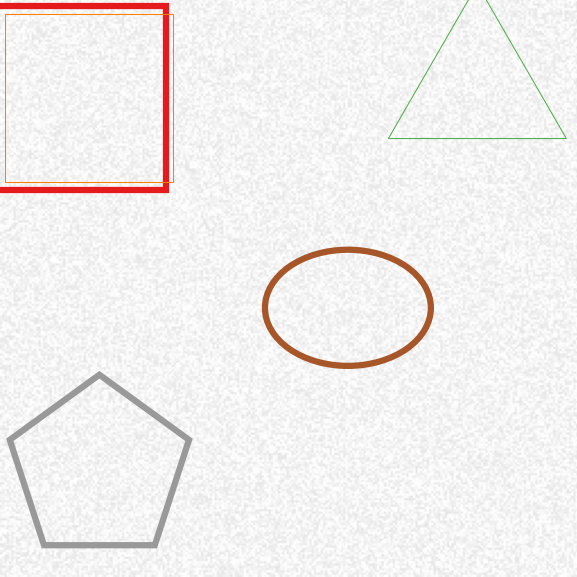[{"shape": "square", "thickness": 3, "radius": 0.8, "center": [0.128, 0.83]}, {"shape": "triangle", "thickness": 0.5, "radius": 0.89, "center": [0.827, 0.848]}, {"shape": "square", "thickness": 0.5, "radius": 0.73, "center": [0.154, 0.83]}, {"shape": "oval", "thickness": 3, "radius": 0.72, "center": [0.602, 0.466]}, {"shape": "pentagon", "thickness": 3, "radius": 0.82, "center": [0.172, 0.187]}]